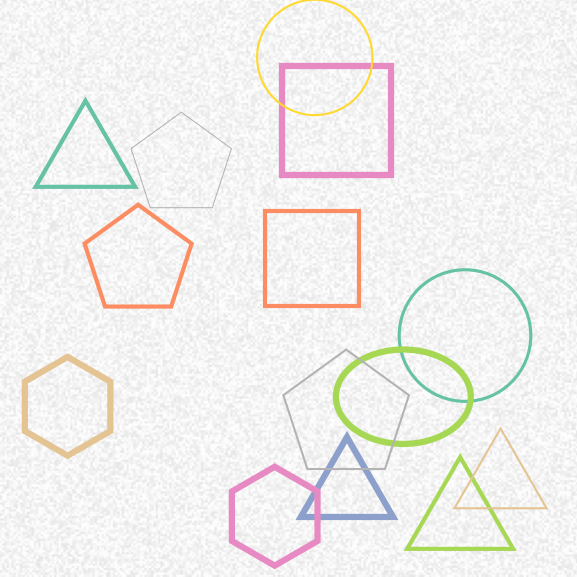[{"shape": "circle", "thickness": 1.5, "radius": 0.57, "center": [0.805, 0.418]}, {"shape": "triangle", "thickness": 2, "radius": 0.5, "center": [0.148, 0.725]}, {"shape": "pentagon", "thickness": 2, "radius": 0.49, "center": [0.239, 0.547]}, {"shape": "square", "thickness": 2, "radius": 0.41, "center": [0.54, 0.552]}, {"shape": "triangle", "thickness": 3, "radius": 0.46, "center": [0.601, 0.15]}, {"shape": "hexagon", "thickness": 3, "radius": 0.43, "center": [0.476, 0.105]}, {"shape": "square", "thickness": 3, "radius": 0.47, "center": [0.583, 0.791]}, {"shape": "triangle", "thickness": 2, "radius": 0.53, "center": [0.797, 0.102]}, {"shape": "oval", "thickness": 3, "radius": 0.58, "center": [0.698, 0.312]}, {"shape": "circle", "thickness": 1, "radius": 0.5, "center": [0.545, 0.9]}, {"shape": "hexagon", "thickness": 3, "radius": 0.43, "center": [0.117, 0.296]}, {"shape": "triangle", "thickness": 1, "radius": 0.46, "center": [0.867, 0.165]}, {"shape": "pentagon", "thickness": 0.5, "radius": 0.46, "center": [0.314, 0.713]}, {"shape": "pentagon", "thickness": 1, "radius": 0.57, "center": [0.599, 0.28]}]